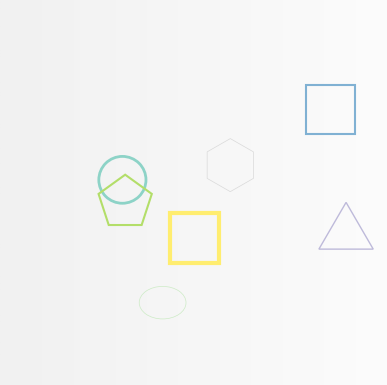[{"shape": "circle", "thickness": 2, "radius": 0.3, "center": [0.316, 0.533]}, {"shape": "triangle", "thickness": 1, "radius": 0.4, "center": [0.893, 0.393]}, {"shape": "square", "thickness": 1.5, "radius": 0.32, "center": [0.853, 0.716]}, {"shape": "pentagon", "thickness": 1.5, "radius": 0.36, "center": [0.323, 0.474]}, {"shape": "hexagon", "thickness": 0.5, "radius": 0.34, "center": [0.594, 0.571]}, {"shape": "oval", "thickness": 0.5, "radius": 0.3, "center": [0.42, 0.214]}, {"shape": "square", "thickness": 3, "radius": 0.32, "center": [0.502, 0.382]}]